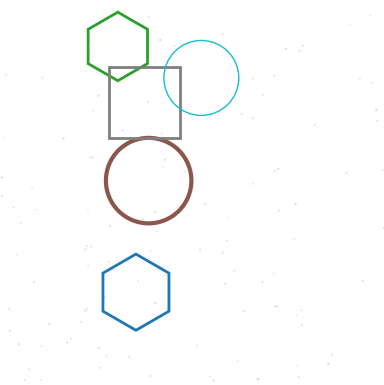[{"shape": "hexagon", "thickness": 2, "radius": 0.49, "center": [0.353, 0.241]}, {"shape": "hexagon", "thickness": 2, "radius": 0.45, "center": [0.306, 0.879]}, {"shape": "circle", "thickness": 3, "radius": 0.56, "center": [0.386, 0.531]}, {"shape": "square", "thickness": 2, "radius": 0.46, "center": [0.376, 0.733]}, {"shape": "circle", "thickness": 1, "radius": 0.49, "center": [0.523, 0.798]}]